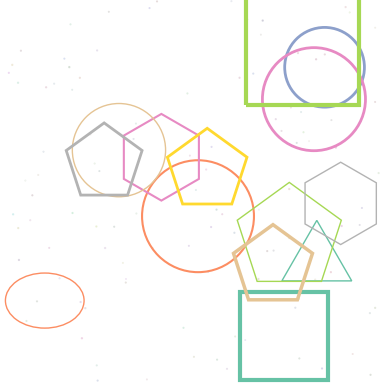[{"shape": "triangle", "thickness": 1, "radius": 0.52, "center": [0.823, 0.323]}, {"shape": "square", "thickness": 3, "radius": 0.57, "center": [0.737, 0.127]}, {"shape": "oval", "thickness": 1, "radius": 0.51, "center": [0.116, 0.219]}, {"shape": "circle", "thickness": 1.5, "radius": 0.73, "center": [0.514, 0.438]}, {"shape": "circle", "thickness": 2, "radius": 0.52, "center": [0.843, 0.825]}, {"shape": "circle", "thickness": 2, "radius": 0.67, "center": [0.815, 0.742]}, {"shape": "hexagon", "thickness": 1.5, "radius": 0.56, "center": [0.419, 0.592]}, {"shape": "square", "thickness": 3, "radius": 0.73, "center": [0.786, 0.873]}, {"shape": "pentagon", "thickness": 1, "radius": 0.71, "center": [0.751, 0.384]}, {"shape": "pentagon", "thickness": 2, "radius": 0.54, "center": [0.538, 0.558]}, {"shape": "pentagon", "thickness": 2.5, "radius": 0.54, "center": [0.709, 0.309]}, {"shape": "circle", "thickness": 1, "radius": 0.61, "center": [0.309, 0.61]}, {"shape": "pentagon", "thickness": 2, "radius": 0.52, "center": [0.271, 0.577]}, {"shape": "hexagon", "thickness": 1, "radius": 0.53, "center": [0.885, 0.472]}]